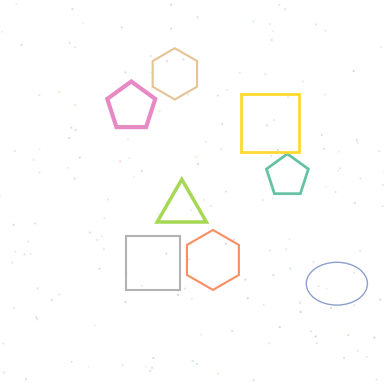[{"shape": "pentagon", "thickness": 2, "radius": 0.29, "center": [0.746, 0.543]}, {"shape": "hexagon", "thickness": 1.5, "radius": 0.39, "center": [0.553, 0.325]}, {"shape": "oval", "thickness": 1, "radius": 0.4, "center": [0.875, 0.263]}, {"shape": "pentagon", "thickness": 3, "radius": 0.33, "center": [0.341, 0.723]}, {"shape": "triangle", "thickness": 2.5, "radius": 0.37, "center": [0.472, 0.46]}, {"shape": "square", "thickness": 2, "radius": 0.38, "center": [0.701, 0.68]}, {"shape": "hexagon", "thickness": 1.5, "radius": 0.33, "center": [0.454, 0.808]}, {"shape": "square", "thickness": 1.5, "radius": 0.35, "center": [0.396, 0.317]}]